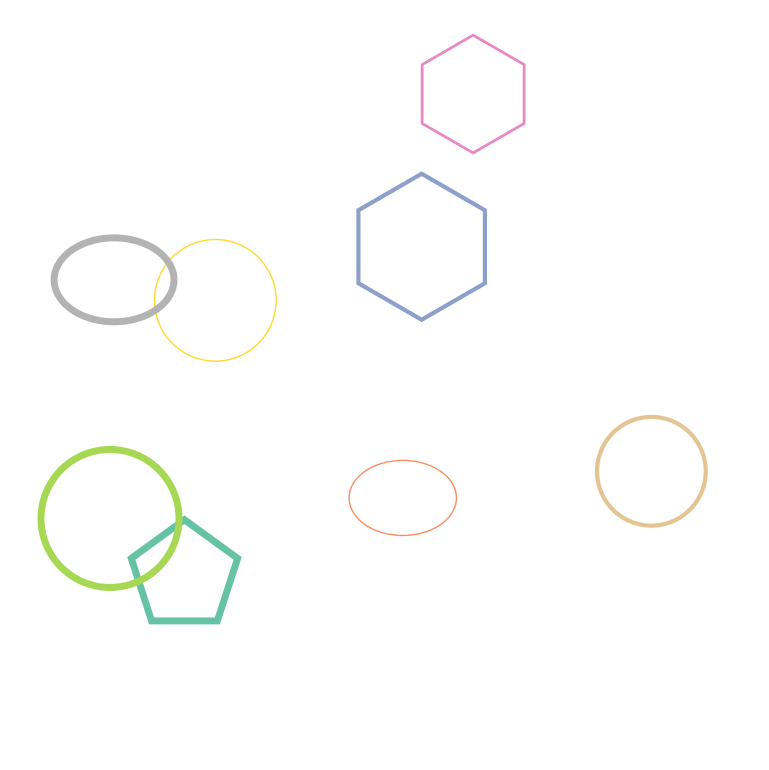[{"shape": "pentagon", "thickness": 2.5, "radius": 0.36, "center": [0.24, 0.252]}, {"shape": "oval", "thickness": 0.5, "radius": 0.35, "center": [0.523, 0.353]}, {"shape": "hexagon", "thickness": 1.5, "radius": 0.47, "center": [0.548, 0.68]}, {"shape": "hexagon", "thickness": 1, "radius": 0.38, "center": [0.614, 0.878]}, {"shape": "circle", "thickness": 2.5, "radius": 0.45, "center": [0.143, 0.327]}, {"shape": "circle", "thickness": 0.5, "radius": 0.4, "center": [0.28, 0.61]}, {"shape": "circle", "thickness": 1.5, "radius": 0.35, "center": [0.846, 0.388]}, {"shape": "oval", "thickness": 2.5, "radius": 0.39, "center": [0.148, 0.637]}]